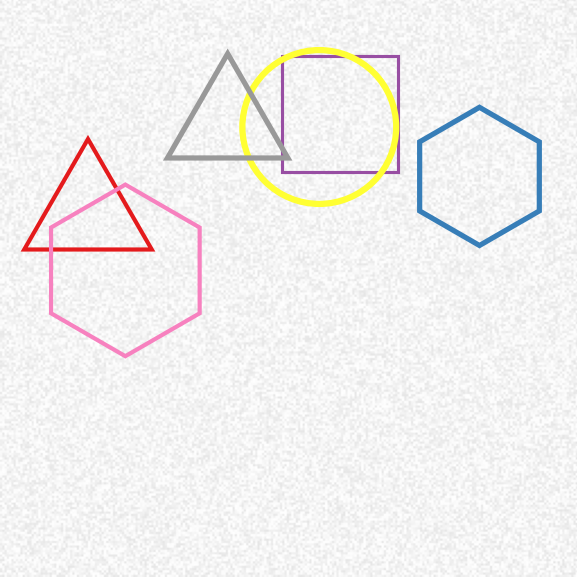[{"shape": "triangle", "thickness": 2, "radius": 0.64, "center": [0.152, 0.631]}, {"shape": "hexagon", "thickness": 2.5, "radius": 0.6, "center": [0.83, 0.694]}, {"shape": "square", "thickness": 1.5, "radius": 0.5, "center": [0.589, 0.802]}, {"shape": "circle", "thickness": 3, "radius": 0.67, "center": [0.553, 0.779]}, {"shape": "hexagon", "thickness": 2, "radius": 0.74, "center": [0.217, 0.531]}, {"shape": "triangle", "thickness": 2.5, "radius": 0.6, "center": [0.394, 0.786]}]